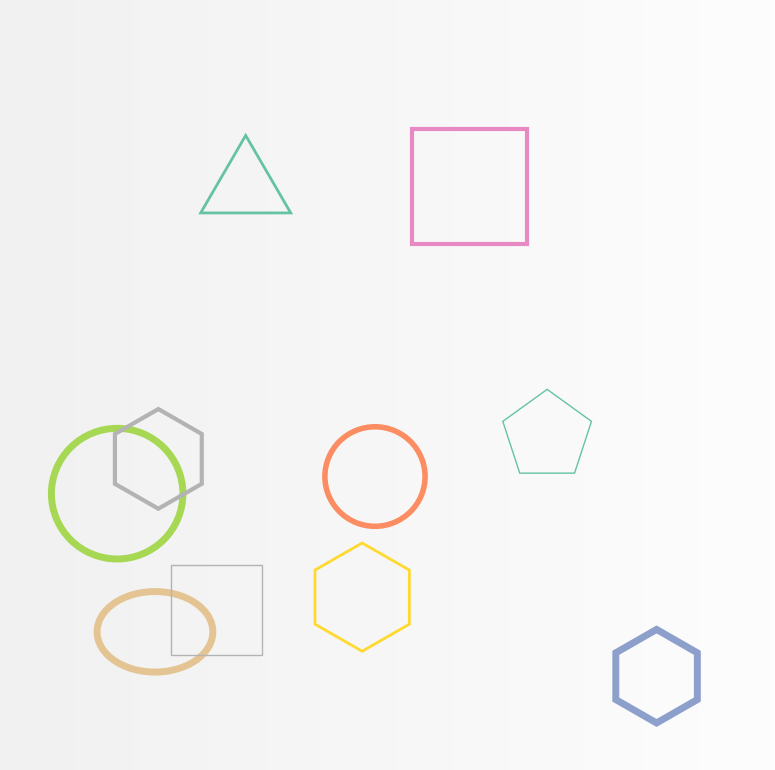[{"shape": "pentagon", "thickness": 0.5, "radius": 0.3, "center": [0.706, 0.434]}, {"shape": "triangle", "thickness": 1, "radius": 0.34, "center": [0.317, 0.757]}, {"shape": "circle", "thickness": 2, "radius": 0.32, "center": [0.484, 0.381]}, {"shape": "hexagon", "thickness": 2.5, "radius": 0.3, "center": [0.847, 0.122]}, {"shape": "square", "thickness": 1.5, "radius": 0.37, "center": [0.606, 0.758]}, {"shape": "circle", "thickness": 2.5, "radius": 0.42, "center": [0.151, 0.359]}, {"shape": "hexagon", "thickness": 1, "radius": 0.35, "center": [0.467, 0.225]}, {"shape": "oval", "thickness": 2.5, "radius": 0.37, "center": [0.2, 0.179]}, {"shape": "square", "thickness": 0.5, "radius": 0.29, "center": [0.279, 0.208]}, {"shape": "hexagon", "thickness": 1.5, "radius": 0.32, "center": [0.204, 0.404]}]